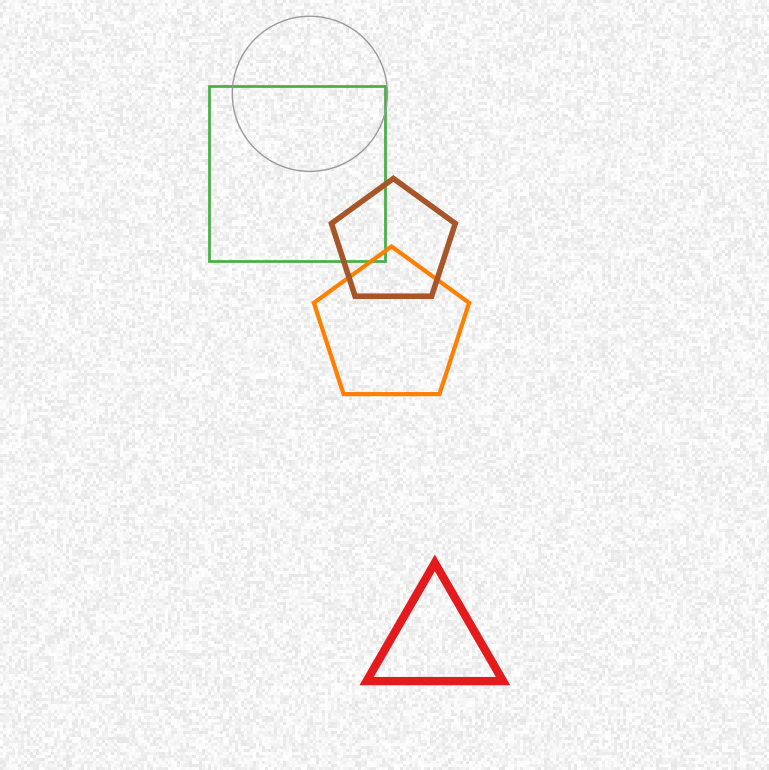[{"shape": "triangle", "thickness": 3, "radius": 0.51, "center": [0.565, 0.167]}, {"shape": "square", "thickness": 1, "radius": 0.57, "center": [0.386, 0.775]}, {"shape": "pentagon", "thickness": 1.5, "radius": 0.53, "center": [0.508, 0.574]}, {"shape": "pentagon", "thickness": 2, "radius": 0.42, "center": [0.511, 0.684]}, {"shape": "circle", "thickness": 0.5, "radius": 0.5, "center": [0.402, 0.878]}]